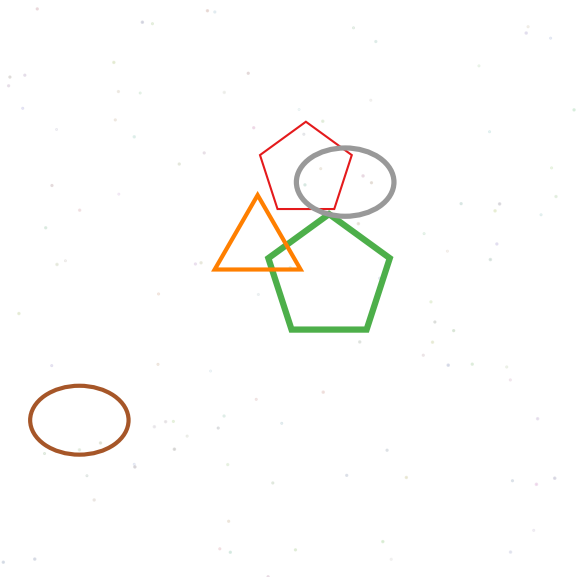[{"shape": "pentagon", "thickness": 1, "radius": 0.42, "center": [0.53, 0.705]}, {"shape": "pentagon", "thickness": 3, "radius": 0.55, "center": [0.57, 0.518]}, {"shape": "triangle", "thickness": 2, "radius": 0.43, "center": [0.446, 0.575]}, {"shape": "oval", "thickness": 2, "radius": 0.43, "center": [0.137, 0.272]}, {"shape": "oval", "thickness": 2.5, "radius": 0.42, "center": [0.598, 0.684]}]